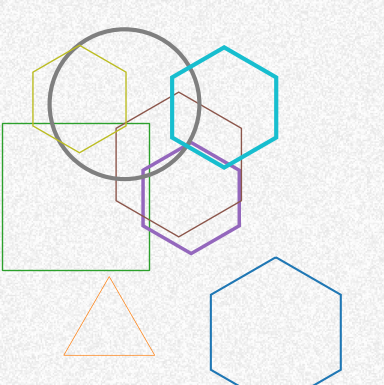[{"shape": "hexagon", "thickness": 1.5, "radius": 0.97, "center": [0.716, 0.137]}, {"shape": "triangle", "thickness": 0.5, "radius": 0.68, "center": [0.284, 0.145]}, {"shape": "square", "thickness": 1, "radius": 0.95, "center": [0.197, 0.49]}, {"shape": "hexagon", "thickness": 2.5, "radius": 0.72, "center": [0.497, 0.486]}, {"shape": "hexagon", "thickness": 1, "radius": 0.94, "center": [0.464, 0.573]}, {"shape": "circle", "thickness": 3, "radius": 0.97, "center": [0.323, 0.729]}, {"shape": "hexagon", "thickness": 1, "radius": 0.7, "center": [0.206, 0.743]}, {"shape": "hexagon", "thickness": 3, "radius": 0.78, "center": [0.582, 0.721]}]